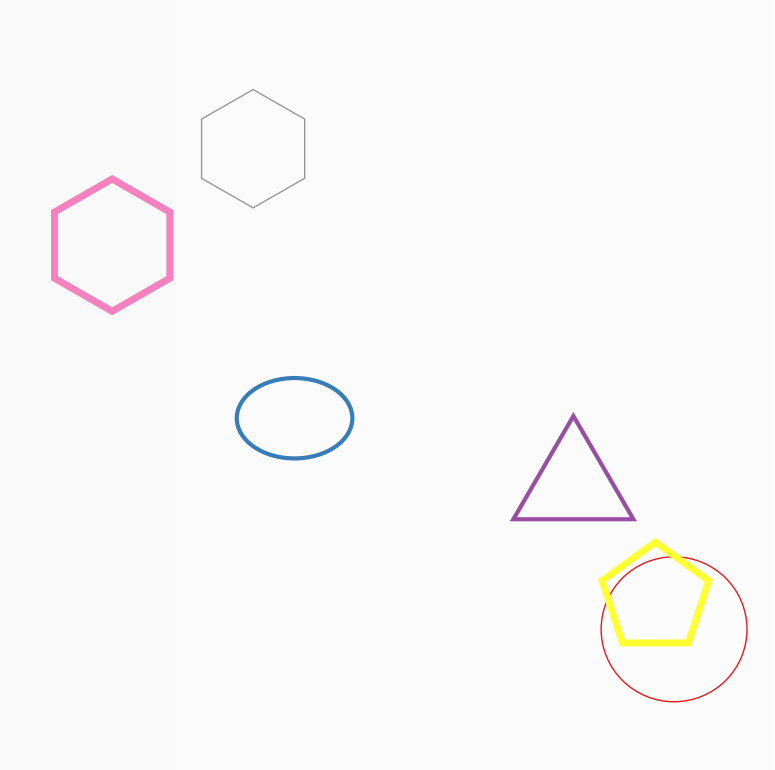[{"shape": "circle", "thickness": 0.5, "radius": 0.47, "center": [0.87, 0.183]}, {"shape": "oval", "thickness": 1.5, "radius": 0.37, "center": [0.38, 0.457]}, {"shape": "triangle", "thickness": 1.5, "radius": 0.45, "center": [0.74, 0.37]}, {"shape": "pentagon", "thickness": 2.5, "radius": 0.36, "center": [0.846, 0.224]}, {"shape": "hexagon", "thickness": 2.5, "radius": 0.43, "center": [0.145, 0.682]}, {"shape": "hexagon", "thickness": 0.5, "radius": 0.38, "center": [0.327, 0.807]}]